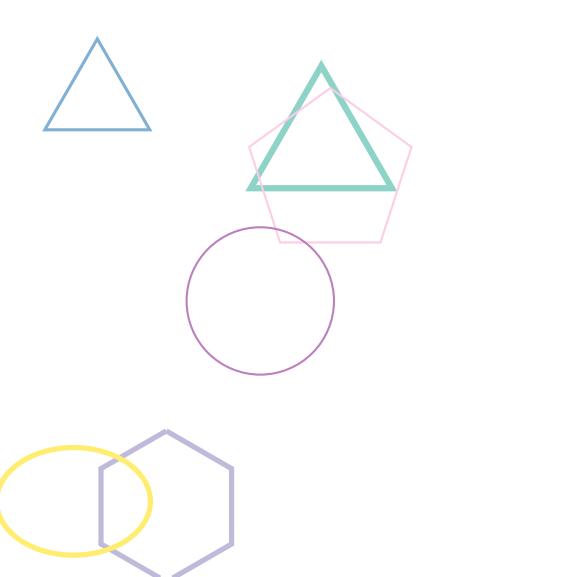[{"shape": "triangle", "thickness": 3, "radius": 0.71, "center": [0.556, 0.744]}, {"shape": "hexagon", "thickness": 2.5, "radius": 0.65, "center": [0.288, 0.122]}, {"shape": "triangle", "thickness": 1.5, "radius": 0.52, "center": [0.168, 0.827]}, {"shape": "pentagon", "thickness": 1, "radius": 0.74, "center": [0.572, 0.699]}, {"shape": "circle", "thickness": 1, "radius": 0.64, "center": [0.451, 0.478]}, {"shape": "oval", "thickness": 2.5, "radius": 0.67, "center": [0.127, 0.131]}]